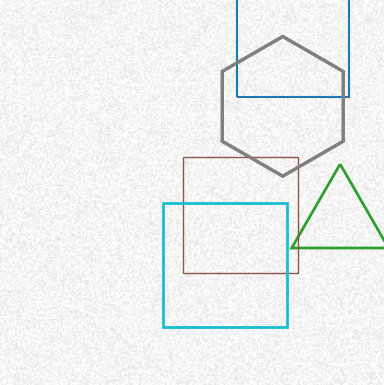[{"shape": "square", "thickness": 1.5, "radius": 0.73, "center": [0.761, 0.893]}, {"shape": "triangle", "thickness": 2, "radius": 0.73, "center": [0.883, 0.428]}, {"shape": "square", "thickness": 1, "radius": 0.75, "center": [0.625, 0.442]}, {"shape": "hexagon", "thickness": 2.5, "radius": 0.91, "center": [0.734, 0.724]}, {"shape": "square", "thickness": 2, "radius": 0.81, "center": [0.585, 0.312]}]